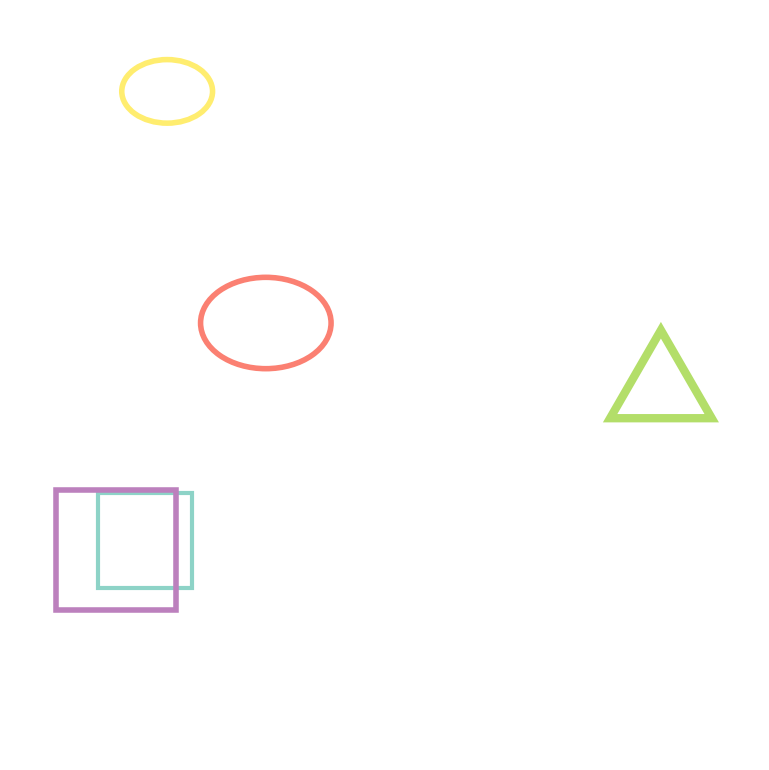[{"shape": "square", "thickness": 1.5, "radius": 0.31, "center": [0.188, 0.298]}, {"shape": "oval", "thickness": 2, "radius": 0.42, "center": [0.345, 0.581]}, {"shape": "triangle", "thickness": 3, "radius": 0.38, "center": [0.858, 0.495]}, {"shape": "square", "thickness": 2, "radius": 0.39, "center": [0.15, 0.286]}, {"shape": "oval", "thickness": 2, "radius": 0.29, "center": [0.217, 0.881]}]